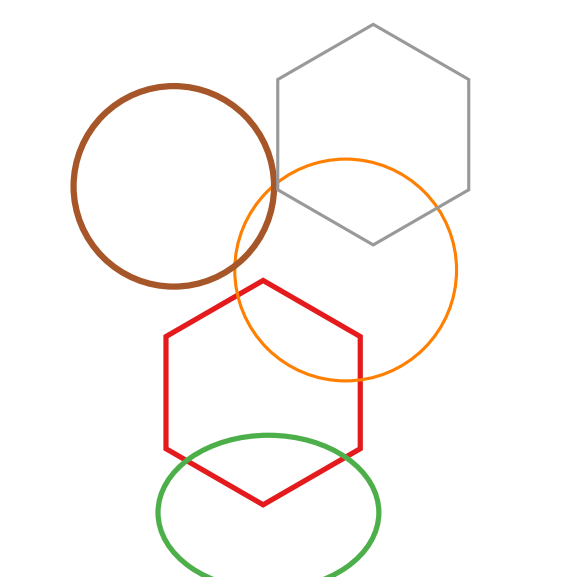[{"shape": "hexagon", "thickness": 2.5, "radius": 0.97, "center": [0.456, 0.319]}, {"shape": "oval", "thickness": 2.5, "radius": 0.96, "center": [0.465, 0.112]}, {"shape": "circle", "thickness": 1.5, "radius": 0.96, "center": [0.599, 0.532]}, {"shape": "circle", "thickness": 3, "radius": 0.87, "center": [0.301, 0.676]}, {"shape": "hexagon", "thickness": 1.5, "radius": 0.95, "center": [0.646, 0.766]}]